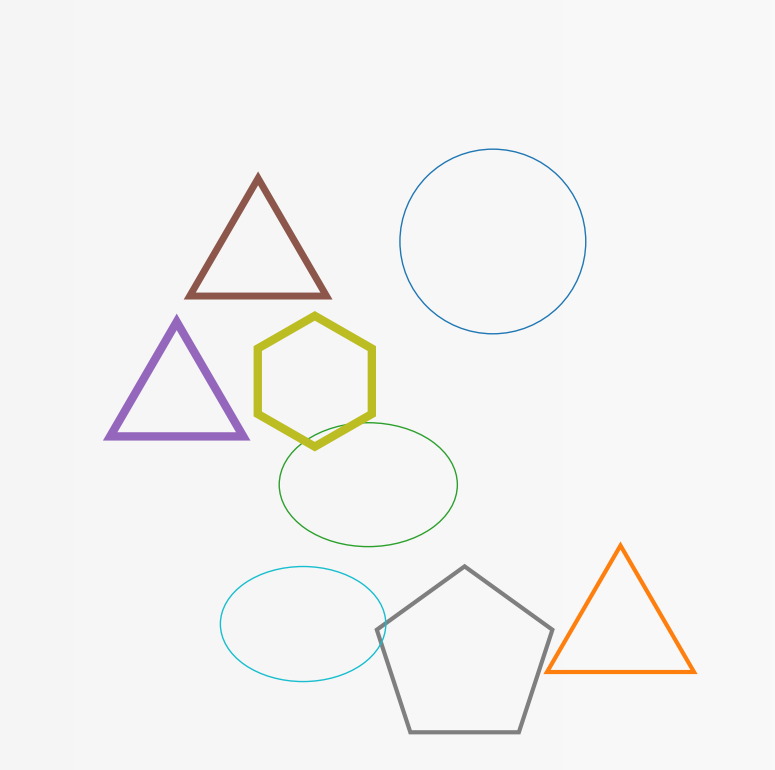[{"shape": "circle", "thickness": 0.5, "radius": 0.6, "center": [0.636, 0.686]}, {"shape": "triangle", "thickness": 1.5, "radius": 0.55, "center": [0.801, 0.182]}, {"shape": "oval", "thickness": 0.5, "radius": 0.57, "center": [0.475, 0.371]}, {"shape": "triangle", "thickness": 3, "radius": 0.5, "center": [0.228, 0.483]}, {"shape": "triangle", "thickness": 2.5, "radius": 0.51, "center": [0.333, 0.666]}, {"shape": "pentagon", "thickness": 1.5, "radius": 0.6, "center": [0.599, 0.145]}, {"shape": "hexagon", "thickness": 3, "radius": 0.42, "center": [0.406, 0.505]}, {"shape": "oval", "thickness": 0.5, "radius": 0.53, "center": [0.391, 0.19]}]